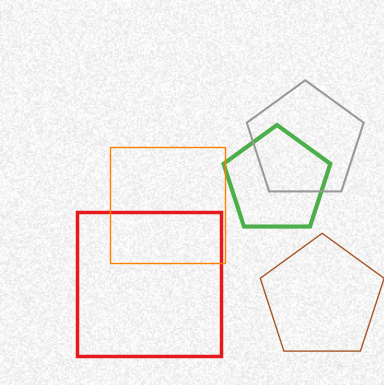[{"shape": "square", "thickness": 2.5, "radius": 0.94, "center": [0.388, 0.263]}, {"shape": "pentagon", "thickness": 3, "radius": 0.73, "center": [0.719, 0.53]}, {"shape": "square", "thickness": 1, "radius": 0.75, "center": [0.435, 0.468]}, {"shape": "pentagon", "thickness": 1, "radius": 0.85, "center": [0.837, 0.225]}, {"shape": "pentagon", "thickness": 1.5, "radius": 0.8, "center": [0.793, 0.632]}]